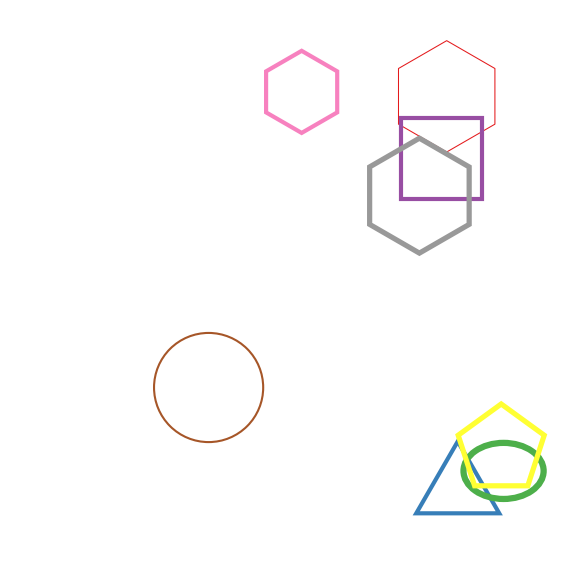[{"shape": "hexagon", "thickness": 0.5, "radius": 0.48, "center": [0.774, 0.832]}, {"shape": "triangle", "thickness": 2, "radius": 0.41, "center": [0.793, 0.152]}, {"shape": "oval", "thickness": 3, "radius": 0.35, "center": [0.872, 0.184]}, {"shape": "square", "thickness": 2, "radius": 0.35, "center": [0.765, 0.724]}, {"shape": "pentagon", "thickness": 2.5, "radius": 0.39, "center": [0.868, 0.221]}, {"shape": "circle", "thickness": 1, "radius": 0.47, "center": [0.361, 0.328]}, {"shape": "hexagon", "thickness": 2, "radius": 0.36, "center": [0.522, 0.84]}, {"shape": "hexagon", "thickness": 2.5, "radius": 0.5, "center": [0.726, 0.66]}]